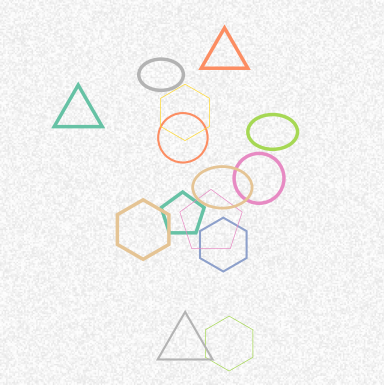[{"shape": "pentagon", "thickness": 2.5, "radius": 0.29, "center": [0.474, 0.443]}, {"shape": "triangle", "thickness": 2.5, "radius": 0.36, "center": [0.203, 0.707]}, {"shape": "circle", "thickness": 1.5, "radius": 0.32, "center": [0.475, 0.642]}, {"shape": "triangle", "thickness": 2.5, "radius": 0.35, "center": [0.583, 0.858]}, {"shape": "hexagon", "thickness": 1.5, "radius": 0.35, "center": [0.58, 0.365]}, {"shape": "pentagon", "thickness": 0.5, "radius": 0.43, "center": [0.548, 0.423]}, {"shape": "circle", "thickness": 2.5, "radius": 0.32, "center": [0.673, 0.537]}, {"shape": "oval", "thickness": 2.5, "radius": 0.32, "center": [0.708, 0.657]}, {"shape": "hexagon", "thickness": 0.5, "radius": 0.36, "center": [0.595, 0.108]}, {"shape": "hexagon", "thickness": 0.5, "radius": 0.37, "center": [0.481, 0.708]}, {"shape": "hexagon", "thickness": 2.5, "radius": 0.39, "center": [0.372, 0.404]}, {"shape": "oval", "thickness": 2, "radius": 0.39, "center": [0.578, 0.513]}, {"shape": "oval", "thickness": 2.5, "radius": 0.29, "center": [0.418, 0.806]}, {"shape": "triangle", "thickness": 1.5, "radius": 0.41, "center": [0.481, 0.107]}]